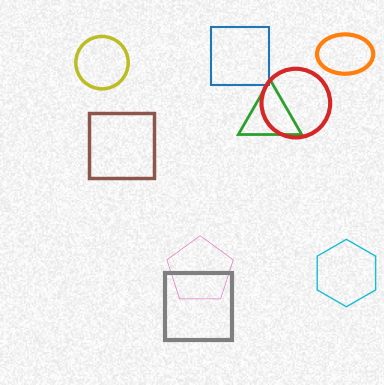[{"shape": "square", "thickness": 1.5, "radius": 0.37, "center": [0.624, 0.855]}, {"shape": "oval", "thickness": 3, "radius": 0.37, "center": [0.896, 0.86]}, {"shape": "triangle", "thickness": 2, "radius": 0.48, "center": [0.701, 0.698]}, {"shape": "circle", "thickness": 3, "radius": 0.45, "center": [0.768, 0.732]}, {"shape": "square", "thickness": 2.5, "radius": 0.42, "center": [0.315, 0.622]}, {"shape": "pentagon", "thickness": 0.5, "radius": 0.45, "center": [0.52, 0.297]}, {"shape": "square", "thickness": 3, "radius": 0.44, "center": [0.515, 0.203]}, {"shape": "circle", "thickness": 2.5, "radius": 0.34, "center": [0.265, 0.837]}, {"shape": "hexagon", "thickness": 1, "radius": 0.44, "center": [0.9, 0.291]}]